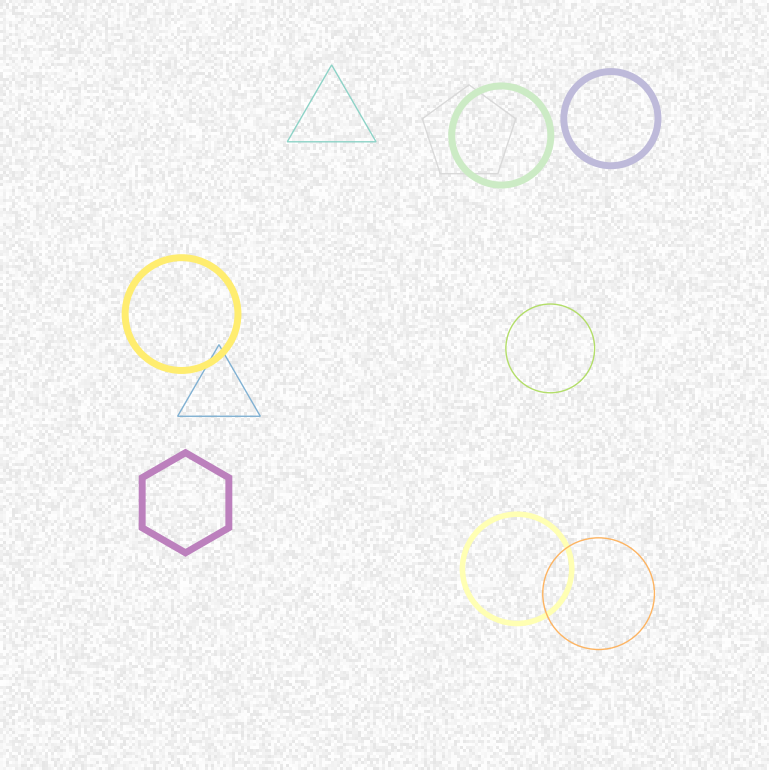[{"shape": "triangle", "thickness": 0.5, "radius": 0.33, "center": [0.431, 0.849]}, {"shape": "circle", "thickness": 2, "radius": 0.35, "center": [0.672, 0.261]}, {"shape": "circle", "thickness": 2.5, "radius": 0.31, "center": [0.793, 0.846]}, {"shape": "triangle", "thickness": 0.5, "radius": 0.31, "center": [0.284, 0.49]}, {"shape": "circle", "thickness": 0.5, "radius": 0.36, "center": [0.777, 0.229]}, {"shape": "circle", "thickness": 0.5, "radius": 0.29, "center": [0.715, 0.548]}, {"shape": "pentagon", "thickness": 0.5, "radius": 0.32, "center": [0.609, 0.826]}, {"shape": "hexagon", "thickness": 2.5, "radius": 0.32, "center": [0.241, 0.347]}, {"shape": "circle", "thickness": 2.5, "radius": 0.32, "center": [0.651, 0.824]}, {"shape": "circle", "thickness": 2.5, "radius": 0.37, "center": [0.236, 0.592]}]